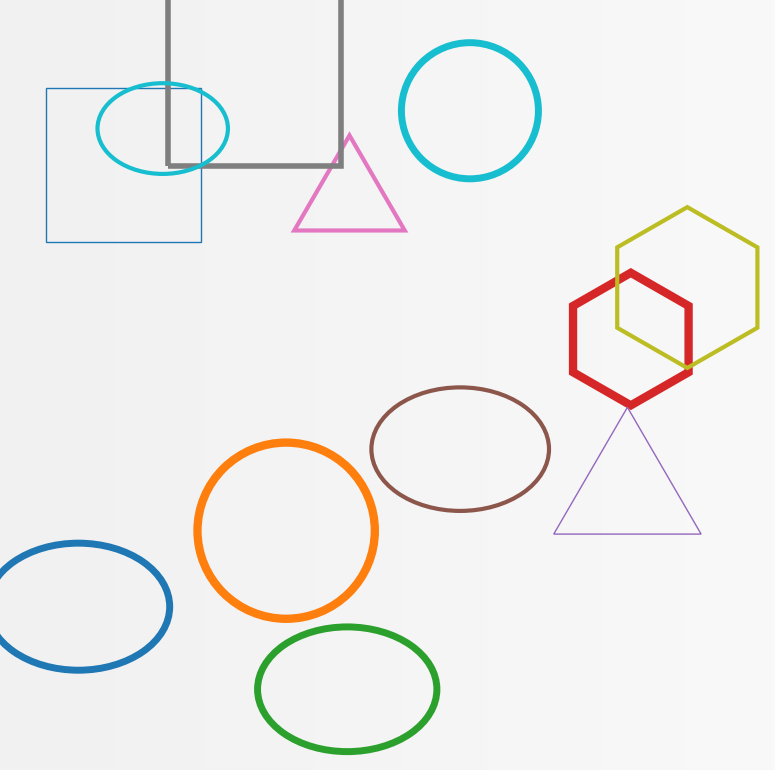[{"shape": "square", "thickness": 0.5, "radius": 0.5, "center": [0.159, 0.786]}, {"shape": "oval", "thickness": 2.5, "radius": 0.59, "center": [0.101, 0.212]}, {"shape": "circle", "thickness": 3, "radius": 0.57, "center": [0.369, 0.311]}, {"shape": "oval", "thickness": 2.5, "radius": 0.58, "center": [0.448, 0.105]}, {"shape": "hexagon", "thickness": 3, "radius": 0.43, "center": [0.814, 0.56]}, {"shape": "triangle", "thickness": 0.5, "radius": 0.55, "center": [0.81, 0.361]}, {"shape": "oval", "thickness": 1.5, "radius": 0.57, "center": [0.594, 0.417]}, {"shape": "triangle", "thickness": 1.5, "radius": 0.41, "center": [0.451, 0.742]}, {"shape": "square", "thickness": 2, "radius": 0.56, "center": [0.328, 0.895]}, {"shape": "hexagon", "thickness": 1.5, "radius": 0.52, "center": [0.887, 0.627]}, {"shape": "circle", "thickness": 2.5, "radius": 0.44, "center": [0.606, 0.856]}, {"shape": "oval", "thickness": 1.5, "radius": 0.42, "center": [0.21, 0.833]}]